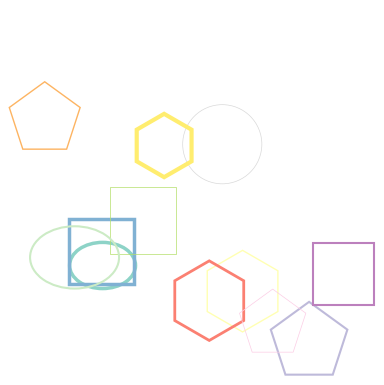[{"shape": "oval", "thickness": 2.5, "radius": 0.43, "center": [0.266, 0.31]}, {"shape": "hexagon", "thickness": 1, "radius": 0.53, "center": [0.63, 0.244]}, {"shape": "pentagon", "thickness": 1.5, "radius": 0.52, "center": [0.803, 0.111]}, {"shape": "hexagon", "thickness": 2, "radius": 0.52, "center": [0.544, 0.219]}, {"shape": "square", "thickness": 2.5, "radius": 0.42, "center": [0.262, 0.346]}, {"shape": "pentagon", "thickness": 1, "radius": 0.48, "center": [0.116, 0.691]}, {"shape": "square", "thickness": 0.5, "radius": 0.43, "center": [0.371, 0.427]}, {"shape": "pentagon", "thickness": 0.5, "radius": 0.45, "center": [0.708, 0.159]}, {"shape": "circle", "thickness": 0.5, "radius": 0.51, "center": [0.577, 0.625]}, {"shape": "square", "thickness": 1.5, "radius": 0.4, "center": [0.892, 0.287]}, {"shape": "oval", "thickness": 1.5, "radius": 0.58, "center": [0.194, 0.331]}, {"shape": "hexagon", "thickness": 3, "radius": 0.41, "center": [0.426, 0.622]}]